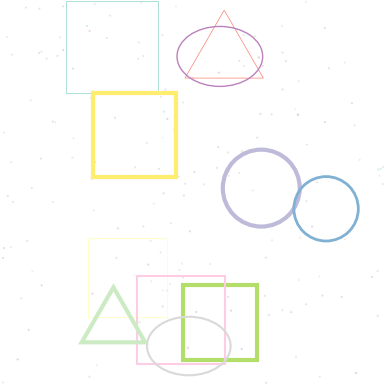[{"shape": "square", "thickness": 0.5, "radius": 0.6, "center": [0.292, 0.878]}, {"shape": "square", "thickness": 0.5, "radius": 0.51, "center": [0.332, 0.279]}, {"shape": "circle", "thickness": 3, "radius": 0.5, "center": [0.679, 0.511]}, {"shape": "triangle", "thickness": 0.5, "radius": 0.59, "center": [0.582, 0.856]}, {"shape": "circle", "thickness": 2, "radius": 0.42, "center": [0.847, 0.458]}, {"shape": "square", "thickness": 3, "radius": 0.48, "center": [0.571, 0.163]}, {"shape": "square", "thickness": 1.5, "radius": 0.57, "center": [0.47, 0.169]}, {"shape": "oval", "thickness": 1.5, "radius": 0.54, "center": [0.49, 0.101]}, {"shape": "oval", "thickness": 1, "radius": 0.56, "center": [0.571, 0.853]}, {"shape": "triangle", "thickness": 3, "radius": 0.48, "center": [0.295, 0.158]}, {"shape": "square", "thickness": 3, "radius": 0.54, "center": [0.349, 0.649]}]